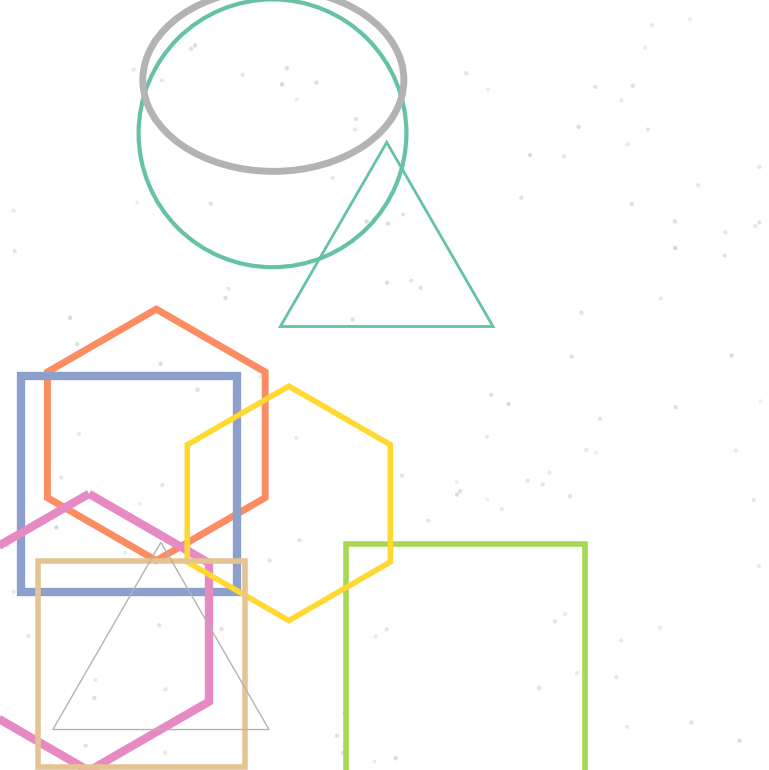[{"shape": "triangle", "thickness": 1, "radius": 0.8, "center": [0.502, 0.656]}, {"shape": "circle", "thickness": 1.5, "radius": 0.87, "center": [0.354, 0.827]}, {"shape": "hexagon", "thickness": 2.5, "radius": 0.82, "center": [0.203, 0.435]}, {"shape": "square", "thickness": 3, "radius": 0.7, "center": [0.167, 0.371]}, {"shape": "hexagon", "thickness": 3, "radius": 0.9, "center": [0.116, 0.179]}, {"shape": "square", "thickness": 2, "radius": 0.78, "center": [0.605, 0.138]}, {"shape": "hexagon", "thickness": 2, "radius": 0.76, "center": [0.375, 0.346]}, {"shape": "square", "thickness": 2, "radius": 0.67, "center": [0.184, 0.138]}, {"shape": "triangle", "thickness": 0.5, "radius": 0.81, "center": [0.209, 0.134]}, {"shape": "oval", "thickness": 2.5, "radius": 0.85, "center": [0.355, 0.896]}]